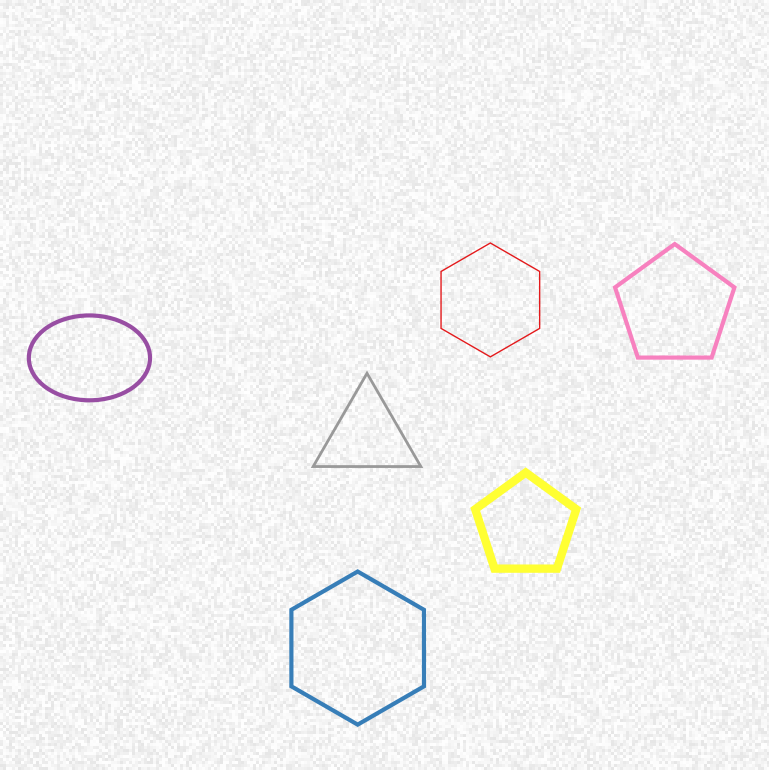[{"shape": "hexagon", "thickness": 0.5, "radius": 0.37, "center": [0.637, 0.61]}, {"shape": "hexagon", "thickness": 1.5, "radius": 0.5, "center": [0.465, 0.158]}, {"shape": "oval", "thickness": 1.5, "radius": 0.39, "center": [0.116, 0.535]}, {"shape": "pentagon", "thickness": 3, "radius": 0.35, "center": [0.683, 0.317]}, {"shape": "pentagon", "thickness": 1.5, "radius": 0.41, "center": [0.876, 0.602]}, {"shape": "triangle", "thickness": 1, "radius": 0.4, "center": [0.477, 0.434]}]